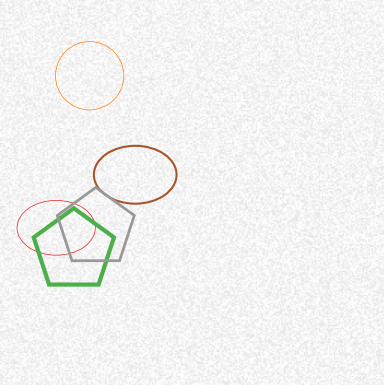[{"shape": "oval", "thickness": 0.5, "radius": 0.51, "center": [0.146, 0.408]}, {"shape": "pentagon", "thickness": 3, "radius": 0.55, "center": [0.192, 0.35]}, {"shape": "circle", "thickness": 0.5, "radius": 0.44, "center": [0.233, 0.803]}, {"shape": "oval", "thickness": 1.5, "radius": 0.54, "center": [0.351, 0.546]}, {"shape": "pentagon", "thickness": 2, "radius": 0.53, "center": [0.249, 0.408]}]